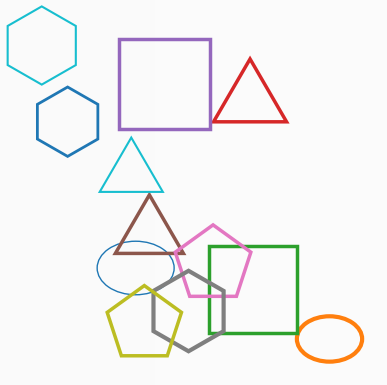[{"shape": "oval", "thickness": 1, "radius": 0.5, "center": [0.35, 0.304]}, {"shape": "hexagon", "thickness": 2, "radius": 0.45, "center": [0.175, 0.684]}, {"shape": "oval", "thickness": 3, "radius": 0.42, "center": [0.85, 0.12]}, {"shape": "square", "thickness": 2.5, "radius": 0.56, "center": [0.653, 0.249]}, {"shape": "triangle", "thickness": 2.5, "radius": 0.54, "center": [0.645, 0.738]}, {"shape": "square", "thickness": 2.5, "radius": 0.59, "center": [0.425, 0.782]}, {"shape": "triangle", "thickness": 2.5, "radius": 0.51, "center": [0.386, 0.392]}, {"shape": "pentagon", "thickness": 2.5, "radius": 0.51, "center": [0.55, 0.313]}, {"shape": "hexagon", "thickness": 3, "radius": 0.52, "center": [0.487, 0.192]}, {"shape": "pentagon", "thickness": 2.5, "radius": 0.5, "center": [0.372, 0.157]}, {"shape": "hexagon", "thickness": 1.5, "radius": 0.51, "center": [0.108, 0.882]}, {"shape": "triangle", "thickness": 1.5, "radius": 0.47, "center": [0.339, 0.549]}]